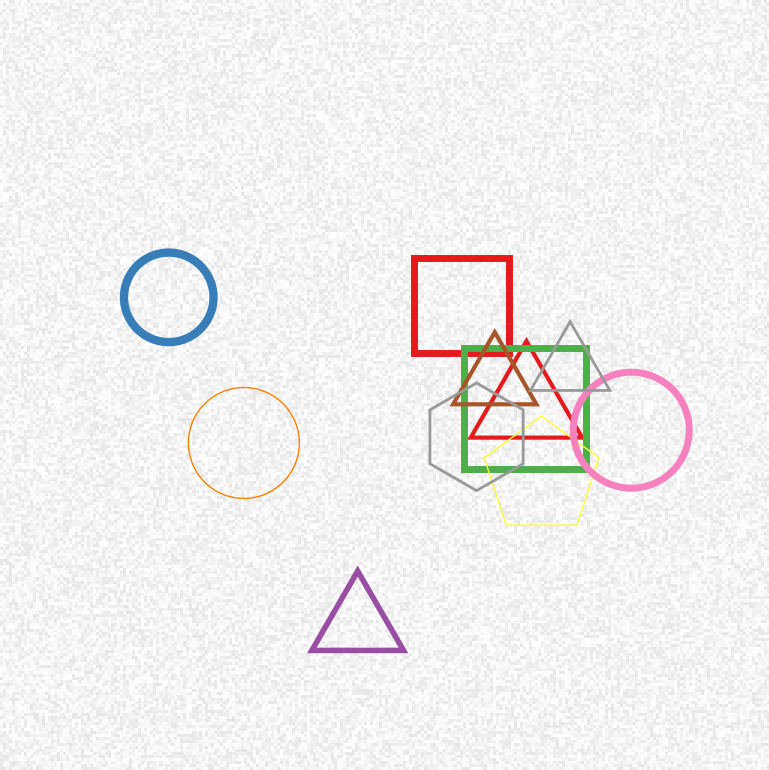[{"shape": "triangle", "thickness": 1.5, "radius": 0.42, "center": [0.684, 0.473]}, {"shape": "square", "thickness": 2.5, "radius": 0.31, "center": [0.599, 0.603]}, {"shape": "circle", "thickness": 3, "radius": 0.29, "center": [0.219, 0.614]}, {"shape": "square", "thickness": 2.5, "radius": 0.4, "center": [0.681, 0.469]}, {"shape": "triangle", "thickness": 2, "radius": 0.34, "center": [0.465, 0.19]}, {"shape": "circle", "thickness": 0.5, "radius": 0.36, "center": [0.317, 0.425]}, {"shape": "pentagon", "thickness": 0.5, "radius": 0.39, "center": [0.703, 0.381]}, {"shape": "triangle", "thickness": 1.5, "radius": 0.31, "center": [0.643, 0.506]}, {"shape": "circle", "thickness": 2.5, "radius": 0.38, "center": [0.82, 0.441]}, {"shape": "triangle", "thickness": 1, "radius": 0.3, "center": [0.74, 0.523]}, {"shape": "hexagon", "thickness": 1, "radius": 0.35, "center": [0.619, 0.433]}]